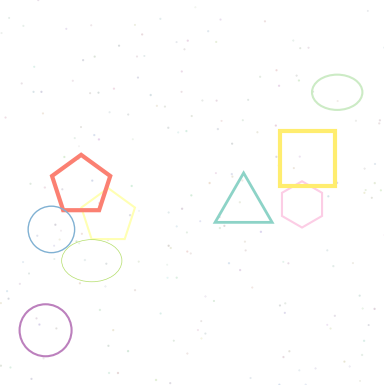[{"shape": "triangle", "thickness": 2, "radius": 0.43, "center": [0.633, 0.465]}, {"shape": "pentagon", "thickness": 1.5, "radius": 0.37, "center": [0.281, 0.438]}, {"shape": "pentagon", "thickness": 3, "radius": 0.4, "center": [0.211, 0.518]}, {"shape": "circle", "thickness": 1, "radius": 0.3, "center": [0.133, 0.404]}, {"shape": "oval", "thickness": 0.5, "radius": 0.39, "center": [0.238, 0.323]}, {"shape": "hexagon", "thickness": 1.5, "radius": 0.3, "center": [0.784, 0.469]}, {"shape": "circle", "thickness": 1.5, "radius": 0.34, "center": [0.118, 0.142]}, {"shape": "oval", "thickness": 1.5, "radius": 0.33, "center": [0.876, 0.76]}, {"shape": "square", "thickness": 3, "radius": 0.36, "center": [0.799, 0.589]}]